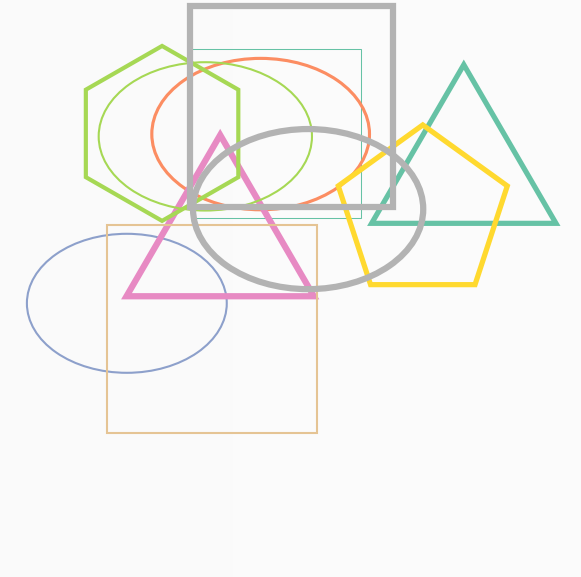[{"shape": "square", "thickness": 0.5, "radius": 0.73, "center": [0.475, 0.768]}, {"shape": "triangle", "thickness": 2.5, "radius": 0.92, "center": [0.798, 0.704]}, {"shape": "oval", "thickness": 1.5, "radius": 0.94, "center": [0.448, 0.767]}, {"shape": "oval", "thickness": 1, "radius": 0.86, "center": [0.218, 0.474]}, {"shape": "triangle", "thickness": 3, "radius": 0.93, "center": [0.379, 0.579]}, {"shape": "hexagon", "thickness": 2, "radius": 0.76, "center": [0.279, 0.768]}, {"shape": "oval", "thickness": 1, "radius": 0.92, "center": [0.353, 0.763]}, {"shape": "pentagon", "thickness": 2.5, "radius": 0.76, "center": [0.727, 0.63]}, {"shape": "square", "thickness": 1, "radius": 0.9, "center": [0.365, 0.429]}, {"shape": "oval", "thickness": 3, "radius": 0.99, "center": [0.53, 0.637]}, {"shape": "square", "thickness": 3, "radius": 0.87, "center": [0.501, 0.814]}]